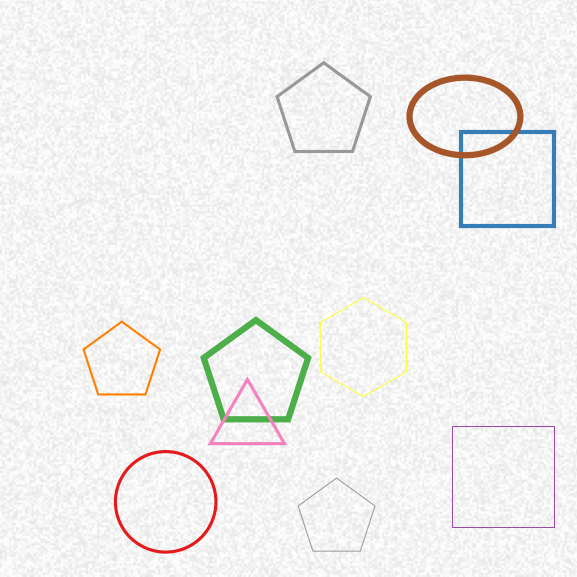[{"shape": "circle", "thickness": 1.5, "radius": 0.44, "center": [0.287, 0.13]}, {"shape": "square", "thickness": 2, "radius": 0.4, "center": [0.878, 0.689]}, {"shape": "pentagon", "thickness": 3, "radius": 0.47, "center": [0.443, 0.35]}, {"shape": "square", "thickness": 0.5, "radius": 0.44, "center": [0.871, 0.174]}, {"shape": "pentagon", "thickness": 1, "radius": 0.35, "center": [0.211, 0.372]}, {"shape": "hexagon", "thickness": 0.5, "radius": 0.43, "center": [0.629, 0.398]}, {"shape": "oval", "thickness": 3, "radius": 0.48, "center": [0.805, 0.797]}, {"shape": "triangle", "thickness": 1.5, "radius": 0.37, "center": [0.428, 0.268]}, {"shape": "pentagon", "thickness": 1.5, "radius": 0.42, "center": [0.561, 0.806]}, {"shape": "pentagon", "thickness": 0.5, "radius": 0.35, "center": [0.583, 0.101]}]